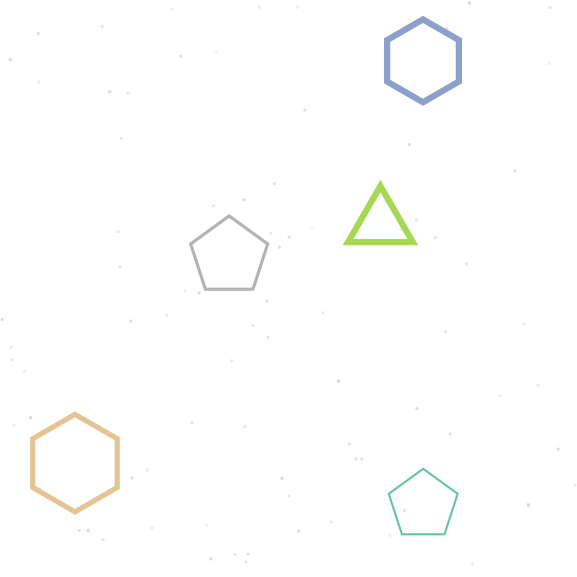[{"shape": "pentagon", "thickness": 1, "radius": 0.31, "center": [0.733, 0.125]}, {"shape": "hexagon", "thickness": 3, "radius": 0.36, "center": [0.732, 0.894]}, {"shape": "triangle", "thickness": 3, "radius": 0.32, "center": [0.659, 0.612]}, {"shape": "hexagon", "thickness": 2.5, "radius": 0.42, "center": [0.13, 0.197]}, {"shape": "pentagon", "thickness": 1.5, "radius": 0.35, "center": [0.397, 0.555]}]